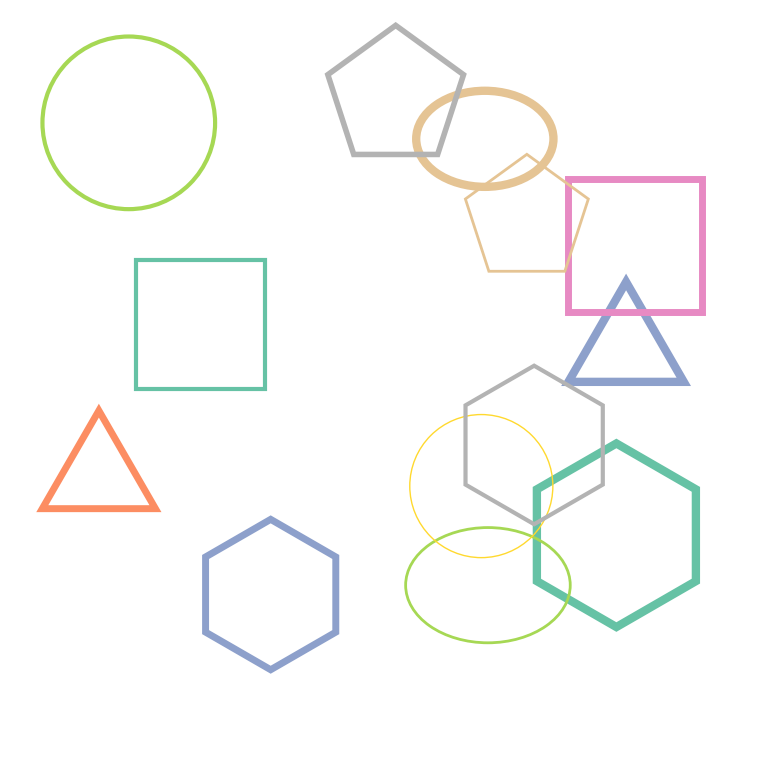[{"shape": "hexagon", "thickness": 3, "radius": 0.6, "center": [0.801, 0.305]}, {"shape": "square", "thickness": 1.5, "radius": 0.42, "center": [0.26, 0.578]}, {"shape": "triangle", "thickness": 2.5, "radius": 0.42, "center": [0.128, 0.382]}, {"shape": "triangle", "thickness": 3, "radius": 0.43, "center": [0.813, 0.547]}, {"shape": "hexagon", "thickness": 2.5, "radius": 0.49, "center": [0.352, 0.228]}, {"shape": "square", "thickness": 2.5, "radius": 0.43, "center": [0.825, 0.681]}, {"shape": "oval", "thickness": 1, "radius": 0.53, "center": [0.634, 0.24]}, {"shape": "circle", "thickness": 1.5, "radius": 0.56, "center": [0.167, 0.84]}, {"shape": "circle", "thickness": 0.5, "radius": 0.46, "center": [0.625, 0.369]}, {"shape": "pentagon", "thickness": 1, "radius": 0.42, "center": [0.684, 0.716]}, {"shape": "oval", "thickness": 3, "radius": 0.45, "center": [0.63, 0.82]}, {"shape": "hexagon", "thickness": 1.5, "radius": 0.51, "center": [0.694, 0.422]}, {"shape": "pentagon", "thickness": 2, "radius": 0.46, "center": [0.514, 0.874]}]